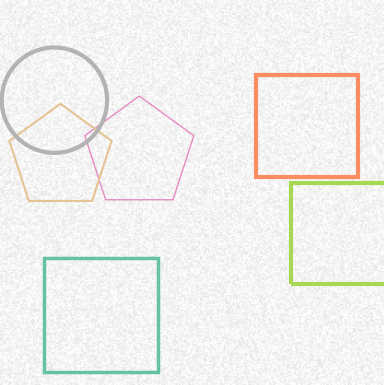[{"shape": "square", "thickness": 2.5, "radius": 0.74, "center": [0.261, 0.181]}, {"shape": "square", "thickness": 3, "radius": 0.66, "center": [0.798, 0.672]}, {"shape": "pentagon", "thickness": 1, "radius": 0.74, "center": [0.362, 0.602]}, {"shape": "square", "thickness": 3, "radius": 0.65, "center": [0.888, 0.393]}, {"shape": "pentagon", "thickness": 1.5, "radius": 0.7, "center": [0.157, 0.591]}, {"shape": "circle", "thickness": 3, "radius": 0.68, "center": [0.141, 0.74]}]